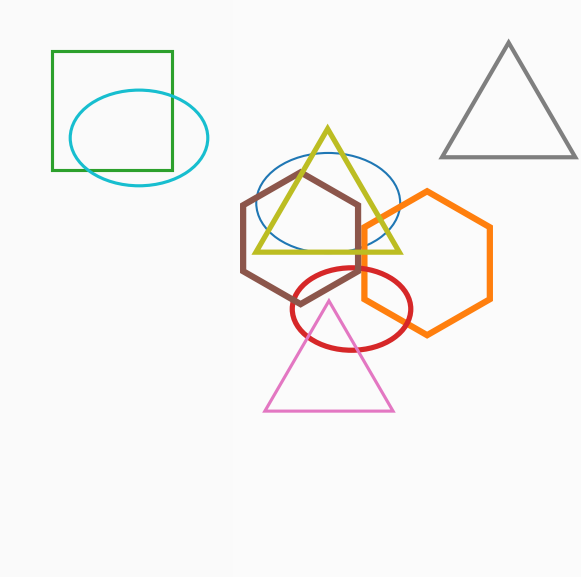[{"shape": "oval", "thickness": 1, "radius": 0.62, "center": [0.565, 0.648]}, {"shape": "hexagon", "thickness": 3, "radius": 0.62, "center": [0.735, 0.543]}, {"shape": "square", "thickness": 1.5, "radius": 0.52, "center": [0.193, 0.808]}, {"shape": "oval", "thickness": 2.5, "radius": 0.51, "center": [0.605, 0.464]}, {"shape": "hexagon", "thickness": 3, "radius": 0.57, "center": [0.517, 0.587]}, {"shape": "triangle", "thickness": 1.5, "radius": 0.64, "center": [0.566, 0.351]}, {"shape": "triangle", "thickness": 2, "radius": 0.66, "center": [0.875, 0.793]}, {"shape": "triangle", "thickness": 2.5, "radius": 0.71, "center": [0.564, 0.634]}, {"shape": "oval", "thickness": 1.5, "radius": 0.59, "center": [0.239, 0.76]}]